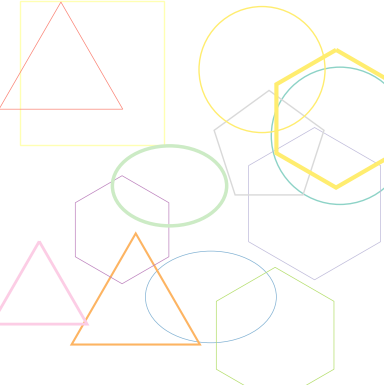[{"shape": "circle", "thickness": 1, "radius": 0.89, "center": [0.883, 0.647]}, {"shape": "square", "thickness": 1, "radius": 0.94, "center": [0.24, 0.811]}, {"shape": "hexagon", "thickness": 0.5, "radius": 0.99, "center": [0.817, 0.471]}, {"shape": "triangle", "thickness": 0.5, "radius": 0.93, "center": [0.158, 0.809]}, {"shape": "oval", "thickness": 0.5, "radius": 0.85, "center": [0.548, 0.229]}, {"shape": "triangle", "thickness": 1.5, "radius": 0.96, "center": [0.353, 0.201]}, {"shape": "hexagon", "thickness": 0.5, "radius": 0.88, "center": [0.715, 0.129]}, {"shape": "triangle", "thickness": 2, "radius": 0.72, "center": [0.102, 0.23]}, {"shape": "pentagon", "thickness": 1, "radius": 0.75, "center": [0.699, 0.615]}, {"shape": "hexagon", "thickness": 0.5, "radius": 0.7, "center": [0.317, 0.403]}, {"shape": "oval", "thickness": 2.5, "radius": 0.74, "center": [0.44, 0.517]}, {"shape": "circle", "thickness": 1, "radius": 0.82, "center": [0.681, 0.819]}, {"shape": "hexagon", "thickness": 3, "radius": 0.89, "center": [0.873, 0.692]}]